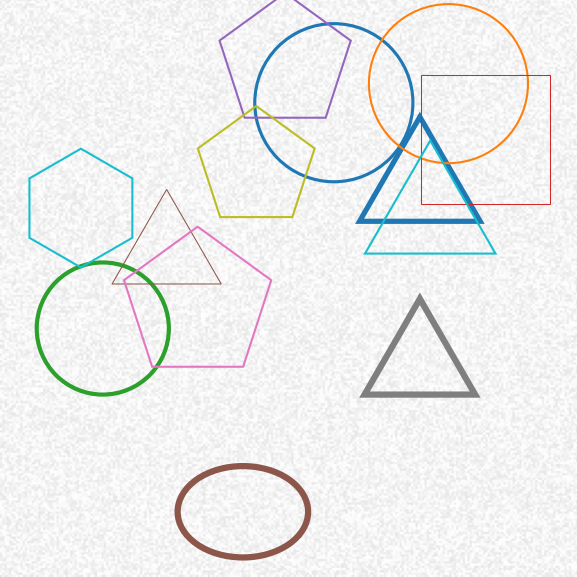[{"shape": "triangle", "thickness": 2.5, "radius": 0.6, "center": [0.727, 0.676]}, {"shape": "circle", "thickness": 1.5, "radius": 0.68, "center": [0.578, 0.821]}, {"shape": "circle", "thickness": 1, "radius": 0.69, "center": [0.777, 0.854]}, {"shape": "circle", "thickness": 2, "radius": 0.57, "center": [0.178, 0.43]}, {"shape": "square", "thickness": 0.5, "radius": 0.56, "center": [0.841, 0.757]}, {"shape": "pentagon", "thickness": 1, "radius": 0.6, "center": [0.494, 0.892]}, {"shape": "triangle", "thickness": 0.5, "radius": 0.55, "center": [0.289, 0.562]}, {"shape": "oval", "thickness": 3, "radius": 0.56, "center": [0.421, 0.113]}, {"shape": "pentagon", "thickness": 1, "radius": 0.67, "center": [0.342, 0.473]}, {"shape": "triangle", "thickness": 3, "radius": 0.55, "center": [0.727, 0.371]}, {"shape": "pentagon", "thickness": 1, "radius": 0.53, "center": [0.444, 0.709]}, {"shape": "hexagon", "thickness": 1, "radius": 0.51, "center": [0.14, 0.639]}, {"shape": "triangle", "thickness": 1, "radius": 0.65, "center": [0.745, 0.625]}]